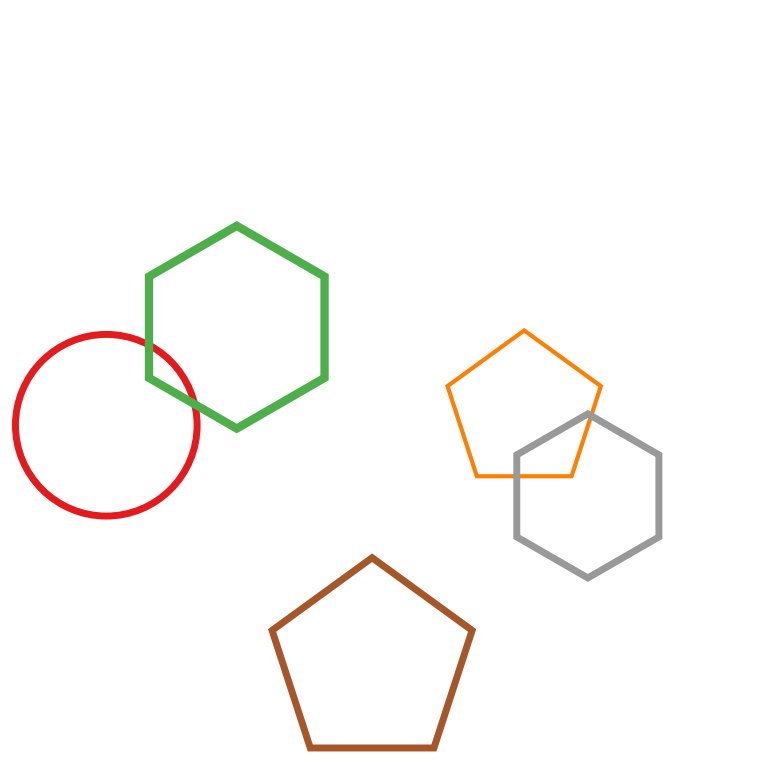[{"shape": "circle", "thickness": 2.5, "radius": 0.59, "center": [0.138, 0.448]}, {"shape": "hexagon", "thickness": 3, "radius": 0.66, "center": [0.307, 0.575]}, {"shape": "pentagon", "thickness": 1.5, "radius": 0.52, "center": [0.681, 0.466]}, {"shape": "pentagon", "thickness": 2.5, "radius": 0.68, "center": [0.483, 0.139]}, {"shape": "hexagon", "thickness": 2.5, "radius": 0.53, "center": [0.763, 0.356]}]